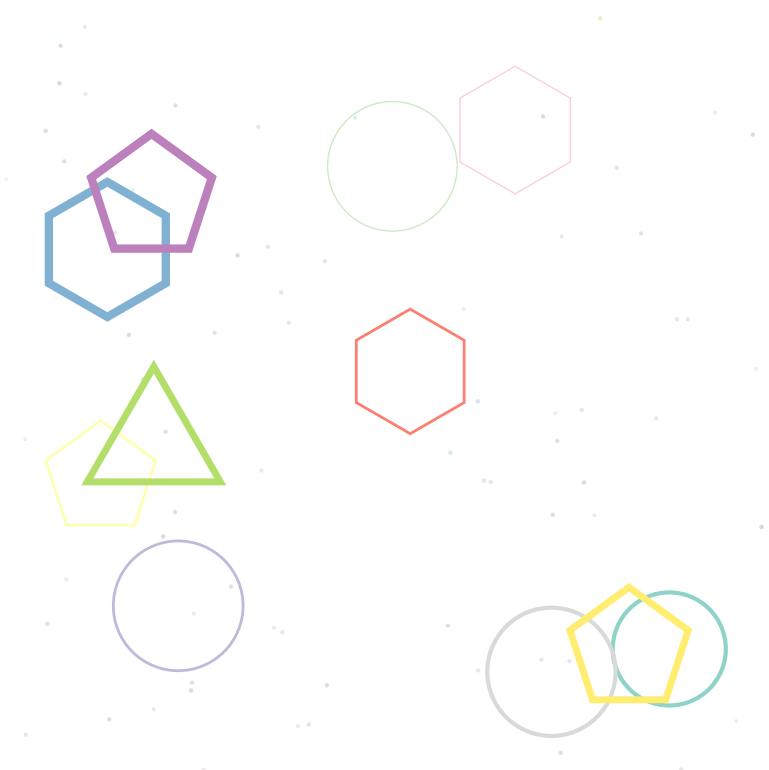[{"shape": "circle", "thickness": 1.5, "radius": 0.37, "center": [0.869, 0.157]}, {"shape": "pentagon", "thickness": 1, "radius": 0.38, "center": [0.131, 0.379]}, {"shape": "circle", "thickness": 1, "radius": 0.42, "center": [0.231, 0.213]}, {"shape": "hexagon", "thickness": 1, "radius": 0.4, "center": [0.533, 0.518]}, {"shape": "hexagon", "thickness": 3, "radius": 0.44, "center": [0.139, 0.676]}, {"shape": "triangle", "thickness": 2.5, "radius": 0.5, "center": [0.2, 0.424]}, {"shape": "hexagon", "thickness": 0.5, "radius": 0.41, "center": [0.669, 0.831]}, {"shape": "circle", "thickness": 1.5, "radius": 0.42, "center": [0.716, 0.128]}, {"shape": "pentagon", "thickness": 3, "radius": 0.41, "center": [0.197, 0.744]}, {"shape": "circle", "thickness": 0.5, "radius": 0.42, "center": [0.51, 0.784]}, {"shape": "pentagon", "thickness": 2.5, "radius": 0.4, "center": [0.817, 0.157]}]